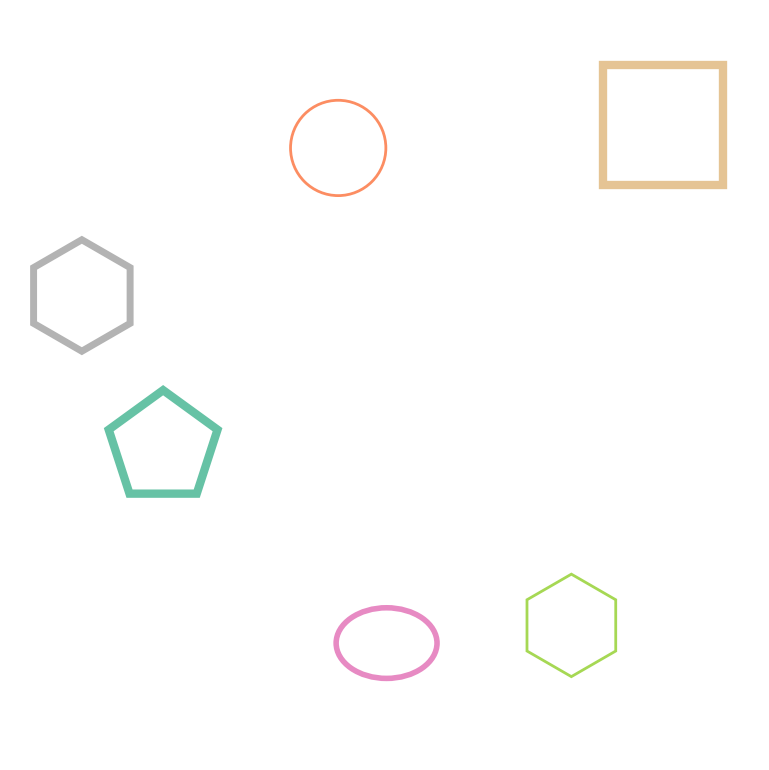[{"shape": "pentagon", "thickness": 3, "radius": 0.37, "center": [0.212, 0.419]}, {"shape": "circle", "thickness": 1, "radius": 0.31, "center": [0.439, 0.808]}, {"shape": "oval", "thickness": 2, "radius": 0.33, "center": [0.502, 0.165]}, {"shape": "hexagon", "thickness": 1, "radius": 0.33, "center": [0.742, 0.188]}, {"shape": "square", "thickness": 3, "radius": 0.39, "center": [0.861, 0.838]}, {"shape": "hexagon", "thickness": 2.5, "radius": 0.36, "center": [0.106, 0.616]}]